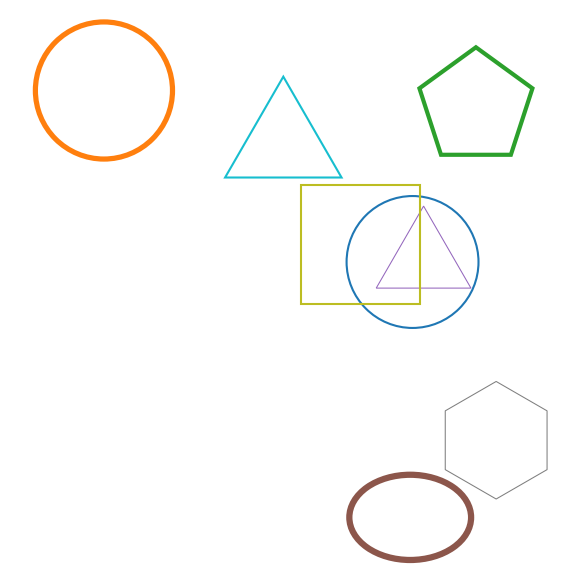[{"shape": "circle", "thickness": 1, "radius": 0.57, "center": [0.714, 0.545]}, {"shape": "circle", "thickness": 2.5, "radius": 0.59, "center": [0.18, 0.842]}, {"shape": "pentagon", "thickness": 2, "radius": 0.51, "center": [0.824, 0.814]}, {"shape": "triangle", "thickness": 0.5, "radius": 0.47, "center": [0.733, 0.548]}, {"shape": "oval", "thickness": 3, "radius": 0.53, "center": [0.71, 0.103]}, {"shape": "hexagon", "thickness": 0.5, "radius": 0.51, "center": [0.859, 0.237]}, {"shape": "square", "thickness": 1, "radius": 0.52, "center": [0.624, 0.576]}, {"shape": "triangle", "thickness": 1, "radius": 0.58, "center": [0.491, 0.75]}]